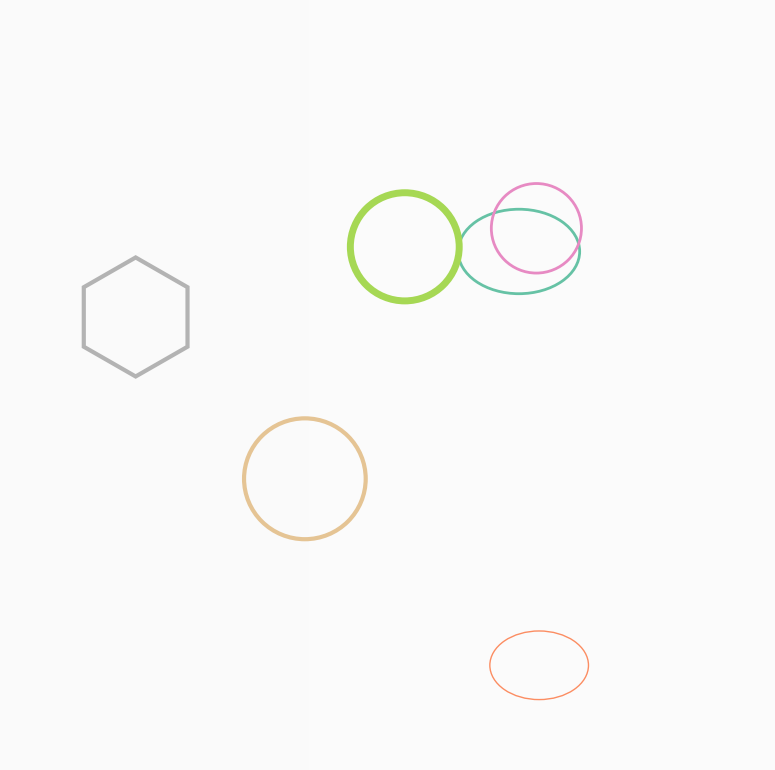[{"shape": "oval", "thickness": 1, "radius": 0.39, "center": [0.67, 0.673]}, {"shape": "oval", "thickness": 0.5, "radius": 0.32, "center": [0.696, 0.136]}, {"shape": "circle", "thickness": 1, "radius": 0.29, "center": [0.692, 0.704]}, {"shape": "circle", "thickness": 2.5, "radius": 0.35, "center": [0.522, 0.679]}, {"shape": "circle", "thickness": 1.5, "radius": 0.39, "center": [0.393, 0.378]}, {"shape": "hexagon", "thickness": 1.5, "radius": 0.39, "center": [0.175, 0.588]}]